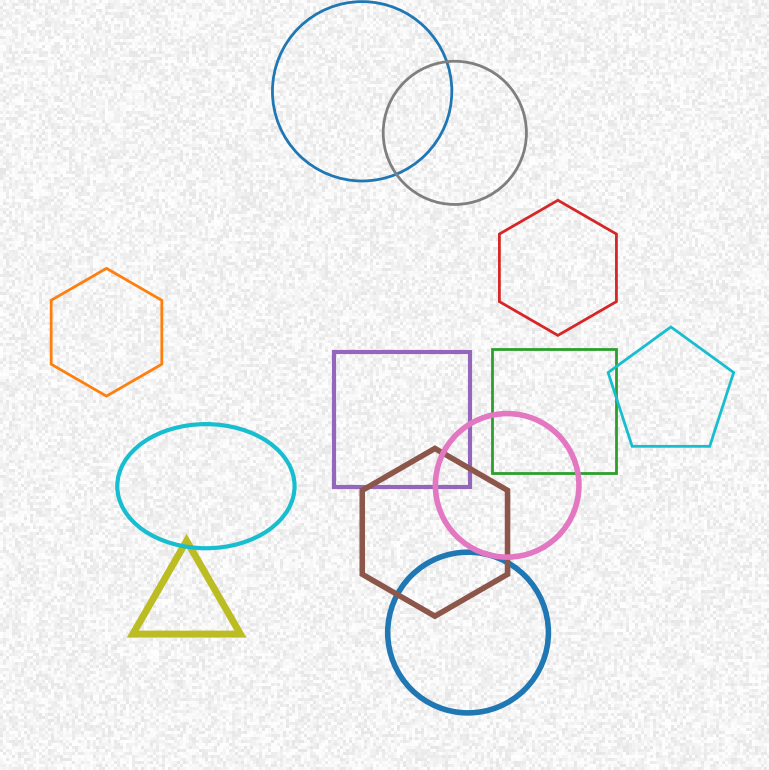[{"shape": "circle", "thickness": 1, "radius": 0.58, "center": [0.47, 0.881]}, {"shape": "circle", "thickness": 2, "radius": 0.52, "center": [0.608, 0.179]}, {"shape": "hexagon", "thickness": 1, "radius": 0.41, "center": [0.138, 0.569]}, {"shape": "square", "thickness": 1, "radius": 0.4, "center": [0.719, 0.466]}, {"shape": "hexagon", "thickness": 1, "radius": 0.44, "center": [0.725, 0.652]}, {"shape": "square", "thickness": 1.5, "radius": 0.44, "center": [0.523, 0.455]}, {"shape": "hexagon", "thickness": 2, "radius": 0.54, "center": [0.565, 0.309]}, {"shape": "circle", "thickness": 2, "radius": 0.47, "center": [0.659, 0.37]}, {"shape": "circle", "thickness": 1, "radius": 0.46, "center": [0.591, 0.827]}, {"shape": "triangle", "thickness": 2.5, "radius": 0.4, "center": [0.242, 0.217]}, {"shape": "pentagon", "thickness": 1, "radius": 0.43, "center": [0.871, 0.49]}, {"shape": "oval", "thickness": 1.5, "radius": 0.58, "center": [0.267, 0.369]}]